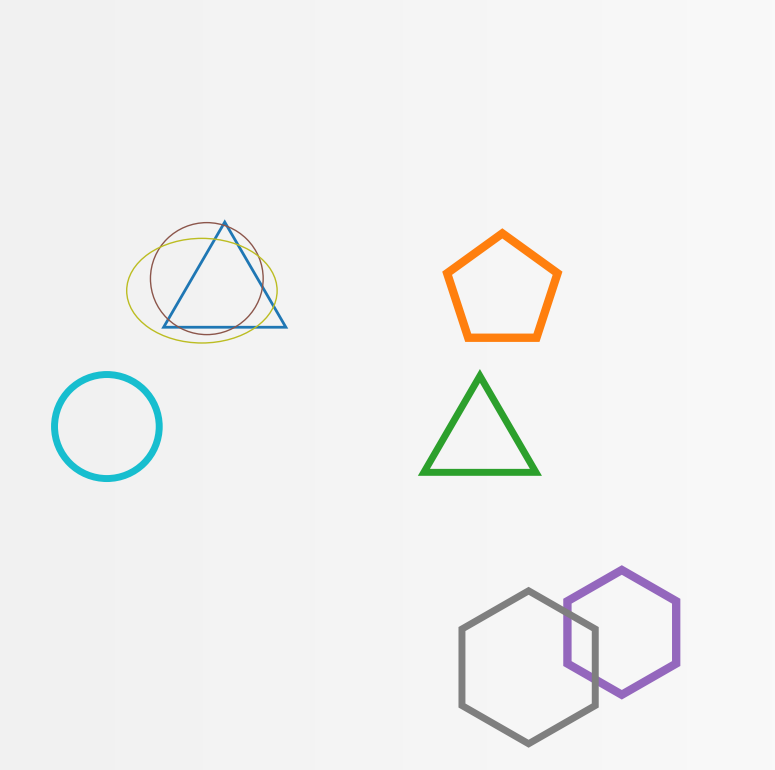[{"shape": "triangle", "thickness": 1, "radius": 0.46, "center": [0.29, 0.621]}, {"shape": "pentagon", "thickness": 3, "radius": 0.37, "center": [0.648, 0.622]}, {"shape": "triangle", "thickness": 2.5, "radius": 0.42, "center": [0.619, 0.428]}, {"shape": "hexagon", "thickness": 3, "radius": 0.41, "center": [0.802, 0.179]}, {"shape": "circle", "thickness": 0.5, "radius": 0.36, "center": [0.267, 0.638]}, {"shape": "hexagon", "thickness": 2.5, "radius": 0.5, "center": [0.682, 0.133]}, {"shape": "oval", "thickness": 0.5, "radius": 0.49, "center": [0.261, 0.622]}, {"shape": "circle", "thickness": 2.5, "radius": 0.34, "center": [0.138, 0.446]}]